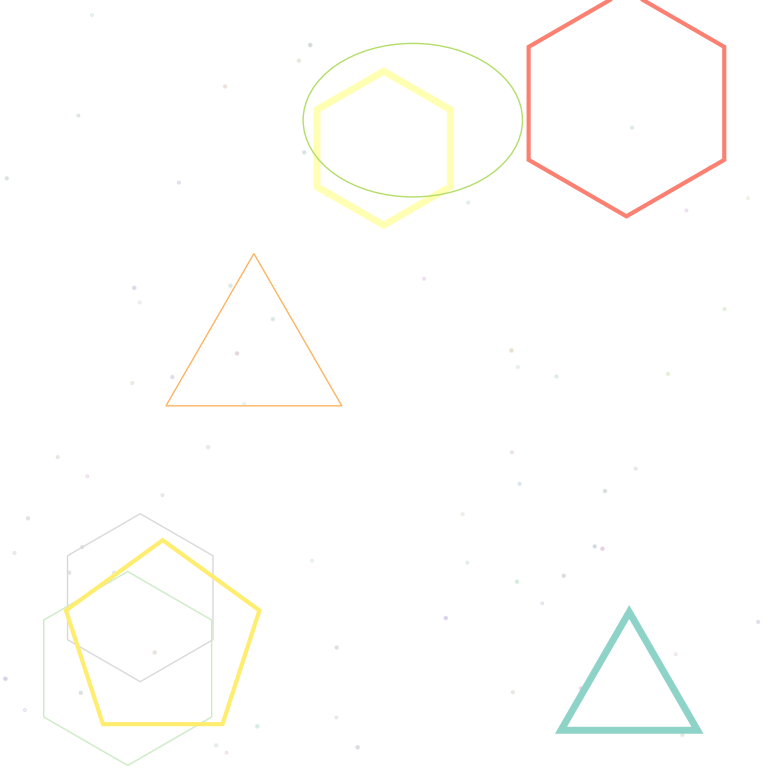[{"shape": "triangle", "thickness": 2.5, "radius": 0.51, "center": [0.817, 0.103]}, {"shape": "hexagon", "thickness": 2.5, "radius": 0.5, "center": [0.498, 0.808]}, {"shape": "hexagon", "thickness": 1.5, "radius": 0.73, "center": [0.814, 0.866]}, {"shape": "triangle", "thickness": 0.5, "radius": 0.66, "center": [0.33, 0.539]}, {"shape": "oval", "thickness": 0.5, "radius": 0.71, "center": [0.536, 0.844]}, {"shape": "hexagon", "thickness": 0.5, "radius": 0.55, "center": [0.182, 0.224]}, {"shape": "hexagon", "thickness": 0.5, "radius": 0.63, "center": [0.166, 0.132]}, {"shape": "pentagon", "thickness": 1.5, "radius": 0.66, "center": [0.211, 0.166]}]